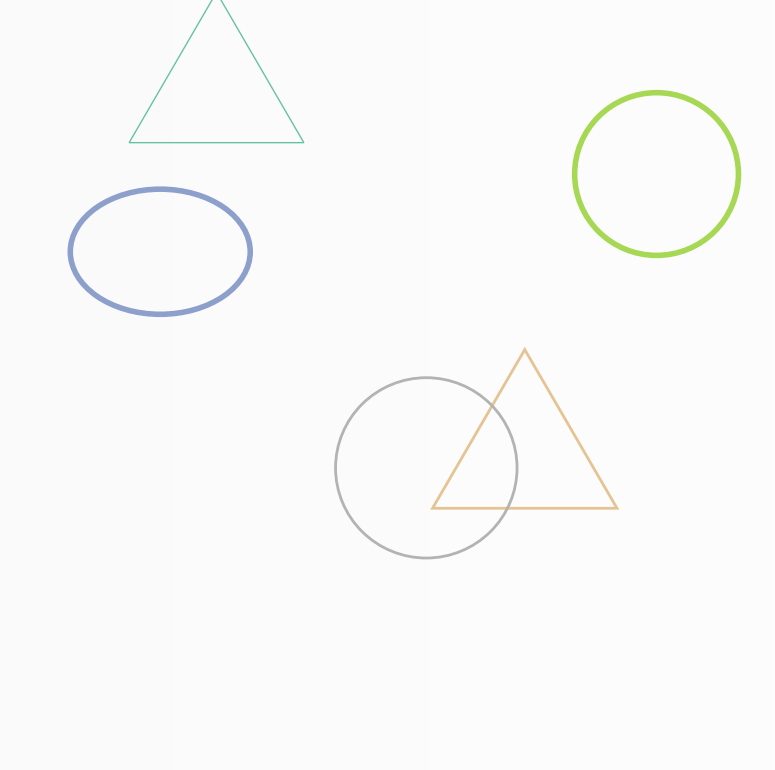[{"shape": "triangle", "thickness": 0.5, "radius": 0.65, "center": [0.279, 0.88]}, {"shape": "oval", "thickness": 2, "radius": 0.58, "center": [0.207, 0.673]}, {"shape": "circle", "thickness": 2, "radius": 0.53, "center": [0.847, 0.774]}, {"shape": "triangle", "thickness": 1, "radius": 0.69, "center": [0.677, 0.409]}, {"shape": "circle", "thickness": 1, "radius": 0.59, "center": [0.55, 0.392]}]